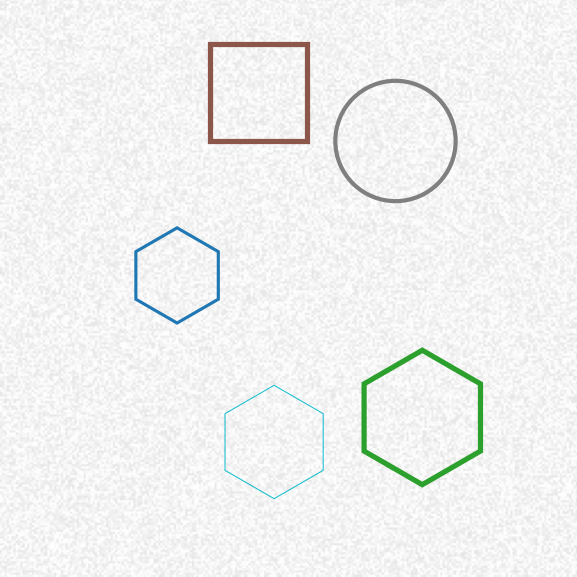[{"shape": "hexagon", "thickness": 1.5, "radius": 0.41, "center": [0.307, 0.522]}, {"shape": "hexagon", "thickness": 2.5, "radius": 0.58, "center": [0.731, 0.276]}, {"shape": "square", "thickness": 2.5, "radius": 0.42, "center": [0.448, 0.839]}, {"shape": "circle", "thickness": 2, "radius": 0.52, "center": [0.685, 0.755]}, {"shape": "hexagon", "thickness": 0.5, "radius": 0.49, "center": [0.475, 0.234]}]